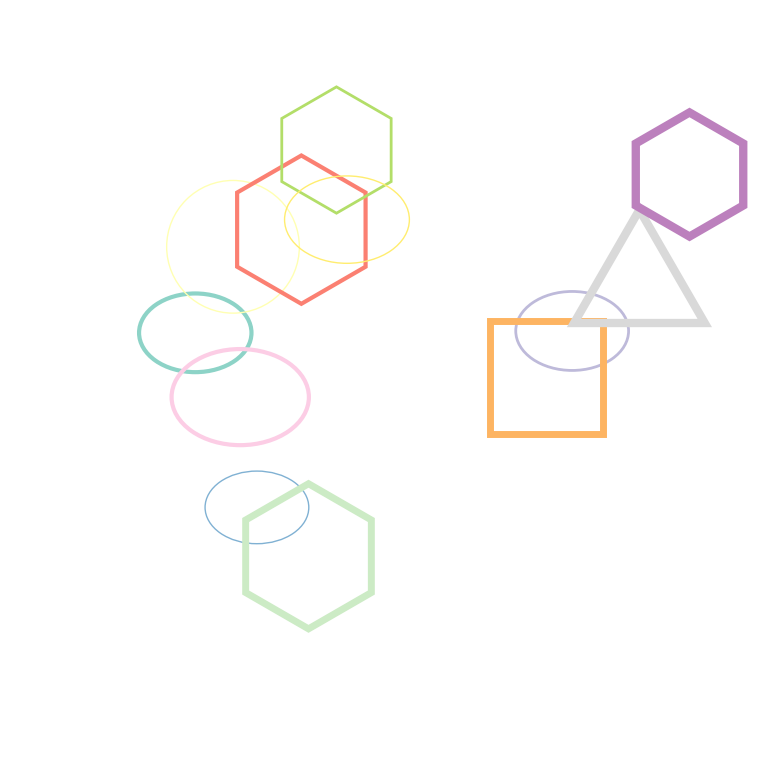[{"shape": "oval", "thickness": 1.5, "radius": 0.36, "center": [0.254, 0.568]}, {"shape": "circle", "thickness": 0.5, "radius": 0.43, "center": [0.303, 0.679]}, {"shape": "oval", "thickness": 1, "radius": 0.37, "center": [0.743, 0.57]}, {"shape": "hexagon", "thickness": 1.5, "radius": 0.48, "center": [0.391, 0.702]}, {"shape": "oval", "thickness": 0.5, "radius": 0.34, "center": [0.334, 0.341]}, {"shape": "square", "thickness": 2.5, "radius": 0.37, "center": [0.71, 0.51]}, {"shape": "hexagon", "thickness": 1, "radius": 0.41, "center": [0.437, 0.805]}, {"shape": "oval", "thickness": 1.5, "radius": 0.45, "center": [0.312, 0.484]}, {"shape": "triangle", "thickness": 3, "radius": 0.49, "center": [0.83, 0.63]}, {"shape": "hexagon", "thickness": 3, "radius": 0.4, "center": [0.895, 0.773]}, {"shape": "hexagon", "thickness": 2.5, "radius": 0.47, "center": [0.401, 0.278]}, {"shape": "oval", "thickness": 0.5, "radius": 0.41, "center": [0.451, 0.715]}]